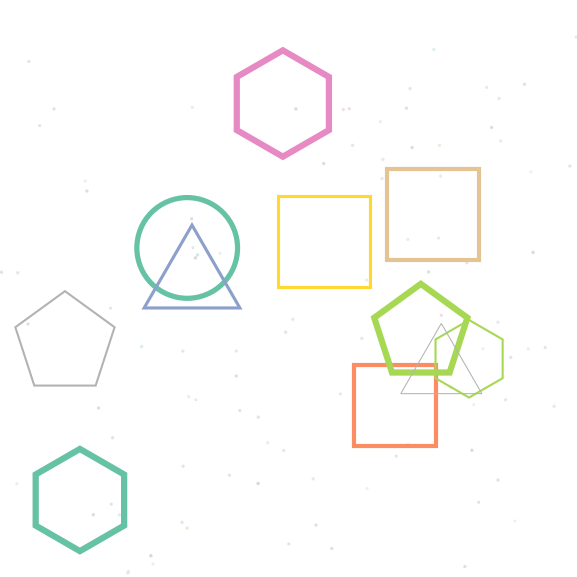[{"shape": "hexagon", "thickness": 3, "radius": 0.44, "center": [0.138, 0.133]}, {"shape": "circle", "thickness": 2.5, "radius": 0.44, "center": [0.324, 0.57]}, {"shape": "square", "thickness": 2, "radius": 0.35, "center": [0.684, 0.297]}, {"shape": "triangle", "thickness": 1.5, "radius": 0.48, "center": [0.332, 0.514]}, {"shape": "hexagon", "thickness": 3, "radius": 0.46, "center": [0.49, 0.82]}, {"shape": "hexagon", "thickness": 1, "radius": 0.34, "center": [0.812, 0.378]}, {"shape": "pentagon", "thickness": 3, "radius": 0.42, "center": [0.729, 0.423]}, {"shape": "square", "thickness": 1.5, "radius": 0.4, "center": [0.561, 0.581]}, {"shape": "square", "thickness": 2, "radius": 0.4, "center": [0.749, 0.628]}, {"shape": "triangle", "thickness": 0.5, "radius": 0.41, "center": [0.764, 0.358]}, {"shape": "pentagon", "thickness": 1, "radius": 0.45, "center": [0.112, 0.405]}]